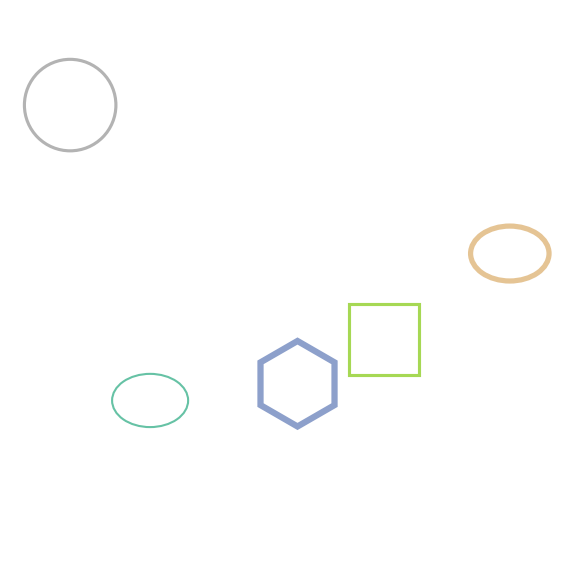[{"shape": "oval", "thickness": 1, "radius": 0.33, "center": [0.26, 0.306]}, {"shape": "hexagon", "thickness": 3, "radius": 0.37, "center": [0.515, 0.335]}, {"shape": "square", "thickness": 1.5, "radius": 0.3, "center": [0.665, 0.411]}, {"shape": "oval", "thickness": 2.5, "radius": 0.34, "center": [0.883, 0.56]}, {"shape": "circle", "thickness": 1.5, "radius": 0.4, "center": [0.121, 0.817]}]